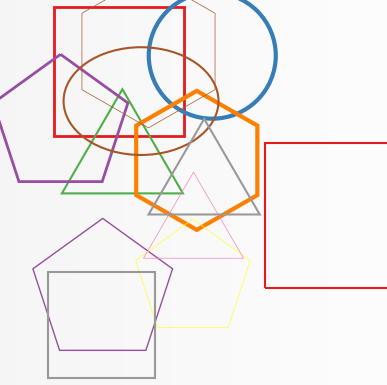[{"shape": "square", "thickness": 2, "radius": 0.84, "center": [0.307, 0.814]}, {"shape": "square", "thickness": 1.5, "radius": 0.94, "center": [0.872, 0.44]}, {"shape": "circle", "thickness": 3, "radius": 0.82, "center": [0.548, 0.856]}, {"shape": "triangle", "thickness": 1.5, "radius": 0.9, "center": [0.316, 0.588]}, {"shape": "pentagon", "thickness": 2, "radius": 0.91, "center": [0.156, 0.676]}, {"shape": "pentagon", "thickness": 1, "radius": 0.95, "center": [0.265, 0.243]}, {"shape": "hexagon", "thickness": 3, "radius": 0.9, "center": [0.508, 0.583]}, {"shape": "pentagon", "thickness": 0.5, "radius": 0.78, "center": [0.498, 0.275]}, {"shape": "hexagon", "thickness": 0.5, "radius": 0.99, "center": [0.383, 0.866]}, {"shape": "oval", "thickness": 1.5, "radius": 1.0, "center": [0.364, 0.737]}, {"shape": "triangle", "thickness": 0.5, "radius": 0.75, "center": [0.499, 0.404]}, {"shape": "triangle", "thickness": 1.5, "radius": 0.83, "center": [0.527, 0.526]}, {"shape": "square", "thickness": 1.5, "radius": 0.69, "center": [0.262, 0.156]}]